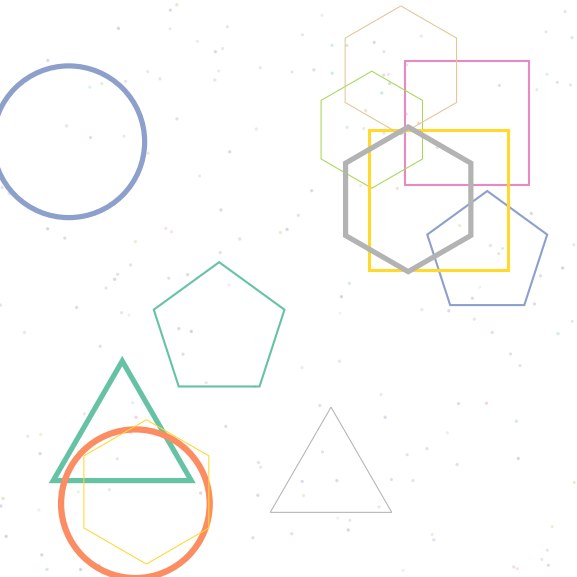[{"shape": "triangle", "thickness": 2.5, "radius": 0.69, "center": [0.212, 0.236]}, {"shape": "pentagon", "thickness": 1, "radius": 0.59, "center": [0.379, 0.426]}, {"shape": "circle", "thickness": 3, "radius": 0.64, "center": [0.234, 0.127]}, {"shape": "pentagon", "thickness": 1, "radius": 0.55, "center": [0.844, 0.559]}, {"shape": "circle", "thickness": 2.5, "radius": 0.66, "center": [0.119, 0.754]}, {"shape": "square", "thickness": 1, "radius": 0.54, "center": [0.808, 0.786]}, {"shape": "hexagon", "thickness": 0.5, "radius": 0.51, "center": [0.644, 0.775]}, {"shape": "hexagon", "thickness": 0.5, "radius": 0.62, "center": [0.253, 0.147]}, {"shape": "square", "thickness": 1.5, "radius": 0.61, "center": [0.759, 0.653]}, {"shape": "hexagon", "thickness": 0.5, "radius": 0.56, "center": [0.694, 0.877]}, {"shape": "triangle", "thickness": 0.5, "radius": 0.61, "center": [0.573, 0.173]}, {"shape": "hexagon", "thickness": 2.5, "radius": 0.63, "center": [0.707, 0.654]}]